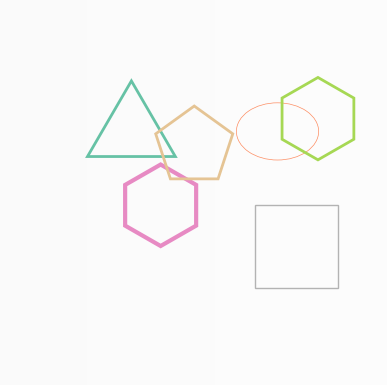[{"shape": "triangle", "thickness": 2, "radius": 0.65, "center": [0.339, 0.659]}, {"shape": "oval", "thickness": 0.5, "radius": 0.53, "center": [0.716, 0.659]}, {"shape": "hexagon", "thickness": 3, "radius": 0.53, "center": [0.415, 0.467]}, {"shape": "hexagon", "thickness": 2, "radius": 0.53, "center": [0.821, 0.692]}, {"shape": "pentagon", "thickness": 2, "radius": 0.52, "center": [0.501, 0.62]}, {"shape": "square", "thickness": 1, "radius": 0.54, "center": [0.766, 0.36]}]